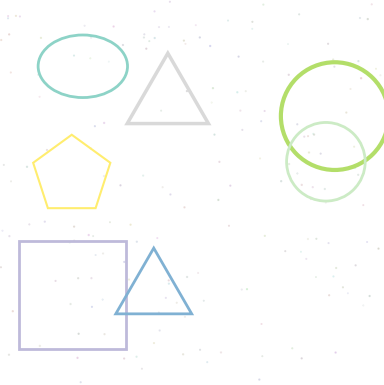[{"shape": "oval", "thickness": 2, "radius": 0.58, "center": [0.215, 0.828]}, {"shape": "square", "thickness": 2, "radius": 0.7, "center": [0.189, 0.234]}, {"shape": "triangle", "thickness": 2, "radius": 0.57, "center": [0.399, 0.242]}, {"shape": "circle", "thickness": 3, "radius": 0.7, "center": [0.869, 0.698]}, {"shape": "triangle", "thickness": 2.5, "radius": 0.61, "center": [0.436, 0.74]}, {"shape": "circle", "thickness": 2, "radius": 0.51, "center": [0.846, 0.58]}, {"shape": "pentagon", "thickness": 1.5, "radius": 0.53, "center": [0.186, 0.545]}]